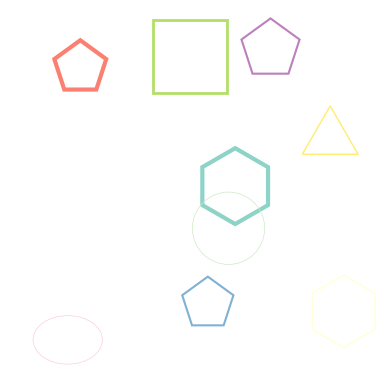[{"shape": "hexagon", "thickness": 3, "radius": 0.49, "center": [0.611, 0.517]}, {"shape": "hexagon", "thickness": 0.5, "radius": 0.47, "center": [0.892, 0.192]}, {"shape": "pentagon", "thickness": 3, "radius": 0.35, "center": [0.209, 0.825]}, {"shape": "pentagon", "thickness": 1.5, "radius": 0.35, "center": [0.54, 0.212]}, {"shape": "square", "thickness": 2, "radius": 0.48, "center": [0.494, 0.854]}, {"shape": "oval", "thickness": 0.5, "radius": 0.45, "center": [0.176, 0.117]}, {"shape": "pentagon", "thickness": 1.5, "radius": 0.4, "center": [0.703, 0.873]}, {"shape": "circle", "thickness": 0.5, "radius": 0.47, "center": [0.594, 0.407]}, {"shape": "triangle", "thickness": 1, "radius": 0.42, "center": [0.858, 0.641]}]